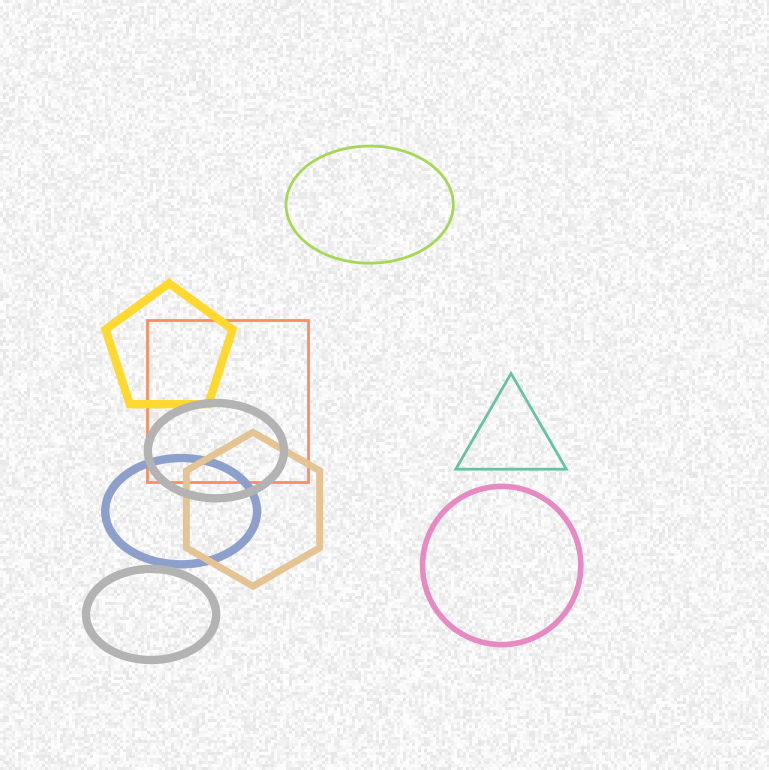[{"shape": "triangle", "thickness": 1, "radius": 0.41, "center": [0.664, 0.432]}, {"shape": "square", "thickness": 1, "radius": 0.52, "center": [0.295, 0.479]}, {"shape": "oval", "thickness": 3, "radius": 0.49, "center": [0.235, 0.336]}, {"shape": "circle", "thickness": 2, "radius": 0.51, "center": [0.652, 0.266]}, {"shape": "oval", "thickness": 1, "radius": 0.54, "center": [0.48, 0.734]}, {"shape": "pentagon", "thickness": 3, "radius": 0.43, "center": [0.219, 0.545]}, {"shape": "hexagon", "thickness": 2.5, "radius": 0.5, "center": [0.329, 0.339]}, {"shape": "oval", "thickness": 3, "radius": 0.42, "center": [0.196, 0.202]}, {"shape": "oval", "thickness": 3, "radius": 0.44, "center": [0.28, 0.415]}]